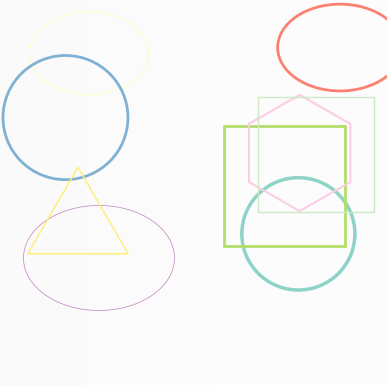[{"shape": "circle", "thickness": 2.5, "radius": 0.73, "center": [0.77, 0.393]}, {"shape": "oval", "thickness": 0.5, "radius": 0.77, "center": [0.23, 0.862]}, {"shape": "oval", "thickness": 2, "radius": 0.81, "center": [0.878, 0.877]}, {"shape": "circle", "thickness": 2, "radius": 0.81, "center": [0.169, 0.695]}, {"shape": "square", "thickness": 2, "radius": 0.78, "center": [0.735, 0.518]}, {"shape": "hexagon", "thickness": 1.5, "radius": 0.76, "center": [0.773, 0.603]}, {"shape": "oval", "thickness": 0.5, "radius": 0.97, "center": [0.255, 0.33]}, {"shape": "square", "thickness": 1, "radius": 0.75, "center": [0.816, 0.598]}, {"shape": "triangle", "thickness": 1, "radius": 0.75, "center": [0.201, 0.416]}]